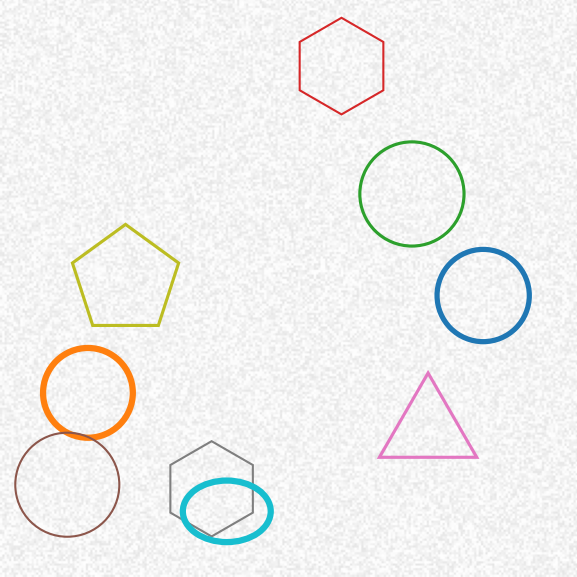[{"shape": "circle", "thickness": 2.5, "radius": 0.4, "center": [0.837, 0.487]}, {"shape": "circle", "thickness": 3, "radius": 0.39, "center": [0.152, 0.319]}, {"shape": "circle", "thickness": 1.5, "radius": 0.45, "center": [0.713, 0.663]}, {"shape": "hexagon", "thickness": 1, "radius": 0.42, "center": [0.591, 0.885]}, {"shape": "circle", "thickness": 1, "radius": 0.45, "center": [0.117, 0.16]}, {"shape": "triangle", "thickness": 1.5, "radius": 0.49, "center": [0.741, 0.256]}, {"shape": "hexagon", "thickness": 1, "radius": 0.41, "center": [0.366, 0.153]}, {"shape": "pentagon", "thickness": 1.5, "radius": 0.48, "center": [0.217, 0.514]}, {"shape": "oval", "thickness": 3, "radius": 0.38, "center": [0.393, 0.114]}]